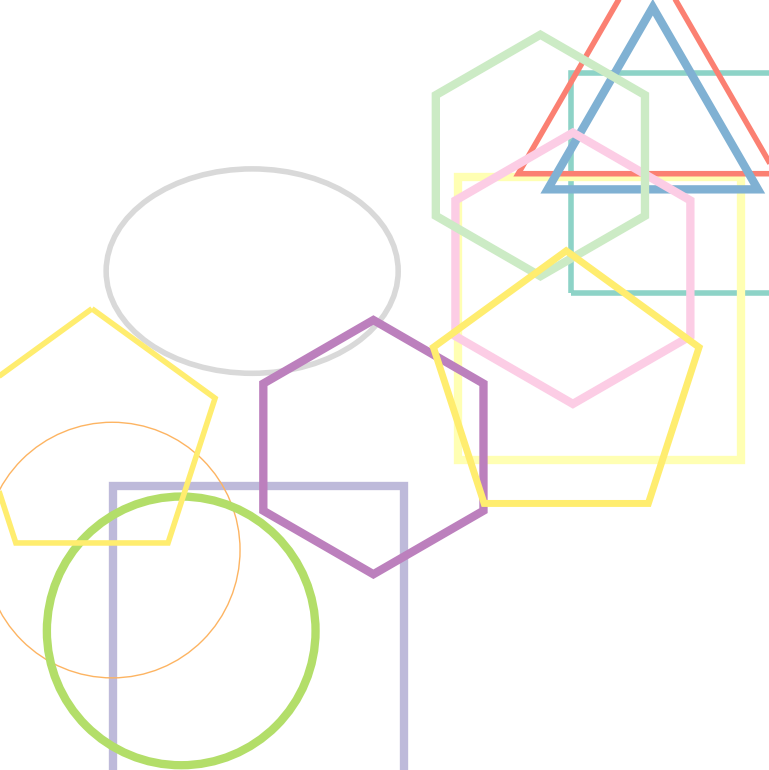[{"shape": "square", "thickness": 2, "radius": 0.71, "center": [0.885, 0.762]}, {"shape": "square", "thickness": 3, "radius": 0.92, "center": [0.778, 0.586]}, {"shape": "square", "thickness": 3, "radius": 0.95, "center": [0.336, 0.179]}, {"shape": "triangle", "thickness": 2, "radius": 0.97, "center": [0.84, 0.871]}, {"shape": "triangle", "thickness": 3, "radius": 0.79, "center": [0.848, 0.833]}, {"shape": "circle", "thickness": 0.5, "radius": 0.83, "center": [0.146, 0.286]}, {"shape": "circle", "thickness": 3, "radius": 0.87, "center": [0.235, 0.181]}, {"shape": "hexagon", "thickness": 3, "radius": 0.88, "center": [0.744, 0.652]}, {"shape": "oval", "thickness": 2, "radius": 0.95, "center": [0.327, 0.648]}, {"shape": "hexagon", "thickness": 3, "radius": 0.83, "center": [0.485, 0.419]}, {"shape": "hexagon", "thickness": 3, "radius": 0.78, "center": [0.702, 0.798]}, {"shape": "pentagon", "thickness": 2, "radius": 0.84, "center": [0.119, 0.431]}, {"shape": "pentagon", "thickness": 2.5, "radius": 0.91, "center": [0.735, 0.493]}]